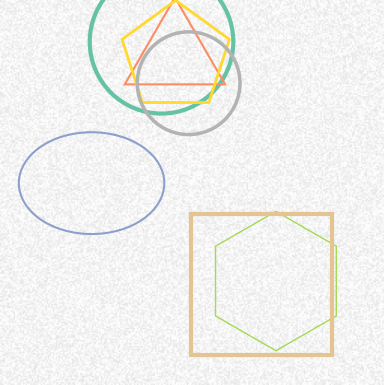[{"shape": "circle", "thickness": 3, "radius": 0.93, "center": [0.42, 0.891]}, {"shape": "triangle", "thickness": 1.5, "radius": 0.75, "center": [0.454, 0.856]}, {"shape": "oval", "thickness": 1.5, "radius": 0.94, "center": [0.238, 0.524]}, {"shape": "hexagon", "thickness": 1, "radius": 0.91, "center": [0.717, 0.27]}, {"shape": "pentagon", "thickness": 2, "radius": 0.73, "center": [0.456, 0.852]}, {"shape": "square", "thickness": 3, "radius": 0.92, "center": [0.679, 0.262]}, {"shape": "circle", "thickness": 2.5, "radius": 0.67, "center": [0.49, 0.784]}]